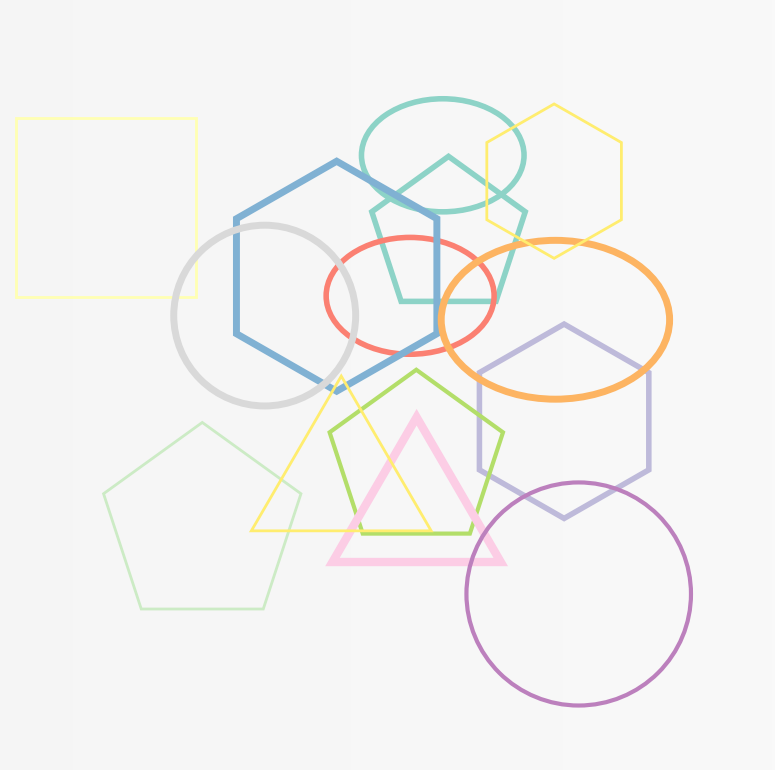[{"shape": "pentagon", "thickness": 2, "radius": 0.52, "center": [0.579, 0.693]}, {"shape": "oval", "thickness": 2, "radius": 0.52, "center": [0.571, 0.798]}, {"shape": "square", "thickness": 1, "radius": 0.58, "center": [0.137, 0.73]}, {"shape": "hexagon", "thickness": 2, "radius": 0.63, "center": [0.728, 0.453]}, {"shape": "oval", "thickness": 2, "radius": 0.54, "center": [0.529, 0.616]}, {"shape": "hexagon", "thickness": 2.5, "radius": 0.75, "center": [0.434, 0.641]}, {"shape": "oval", "thickness": 2.5, "radius": 0.74, "center": [0.717, 0.585]}, {"shape": "pentagon", "thickness": 1.5, "radius": 0.59, "center": [0.537, 0.402]}, {"shape": "triangle", "thickness": 3, "radius": 0.63, "center": [0.538, 0.333]}, {"shape": "circle", "thickness": 2.5, "radius": 0.59, "center": [0.342, 0.59]}, {"shape": "circle", "thickness": 1.5, "radius": 0.72, "center": [0.747, 0.229]}, {"shape": "pentagon", "thickness": 1, "radius": 0.67, "center": [0.261, 0.317]}, {"shape": "hexagon", "thickness": 1, "radius": 0.5, "center": [0.715, 0.765]}, {"shape": "triangle", "thickness": 1, "radius": 0.67, "center": [0.44, 0.378]}]